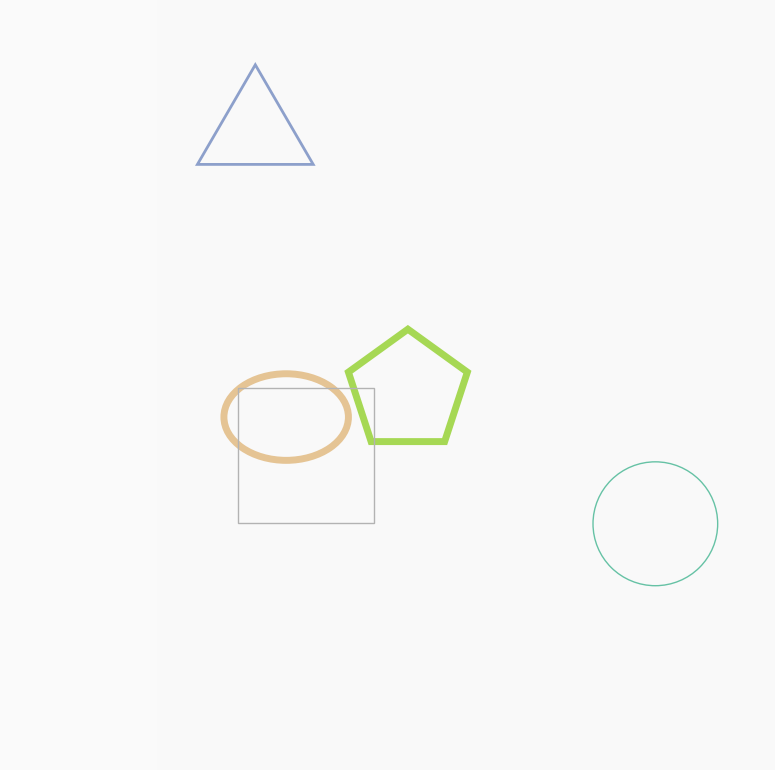[{"shape": "circle", "thickness": 0.5, "radius": 0.4, "center": [0.846, 0.32]}, {"shape": "triangle", "thickness": 1, "radius": 0.43, "center": [0.329, 0.83]}, {"shape": "pentagon", "thickness": 2.5, "radius": 0.4, "center": [0.526, 0.492]}, {"shape": "oval", "thickness": 2.5, "radius": 0.4, "center": [0.369, 0.458]}, {"shape": "square", "thickness": 0.5, "radius": 0.44, "center": [0.395, 0.409]}]